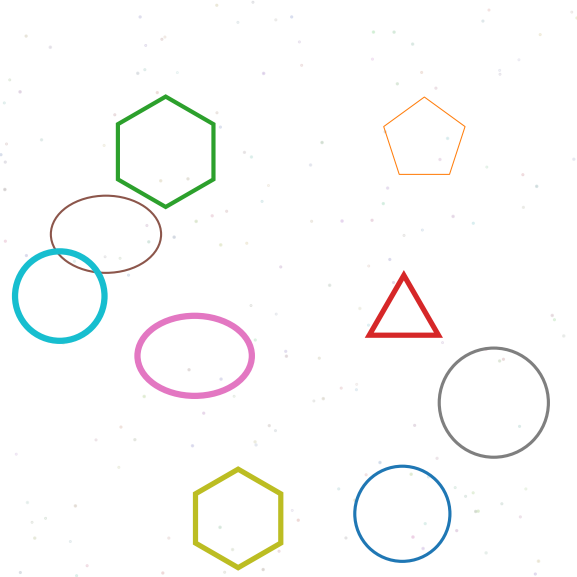[{"shape": "circle", "thickness": 1.5, "radius": 0.41, "center": [0.697, 0.109]}, {"shape": "pentagon", "thickness": 0.5, "radius": 0.37, "center": [0.735, 0.757]}, {"shape": "hexagon", "thickness": 2, "radius": 0.48, "center": [0.287, 0.736]}, {"shape": "triangle", "thickness": 2.5, "radius": 0.35, "center": [0.699, 0.453]}, {"shape": "oval", "thickness": 1, "radius": 0.48, "center": [0.184, 0.593]}, {"shape": "oval", "thickness": 3, "radius": 0.5, "center": [0.337, 0.383]}, {"shape": "circle", "thickness": 1.5, "radius": 0.47, "center": [0.855, 0.302]}, {"shape": "hexagon", "thickness": 2.5, "radius": 0.43, "center": [0.412, 0.101]}, {"shape": "circle", "thickness": 3, "radius": 0.39, "center": [0.104, 0.486]}]